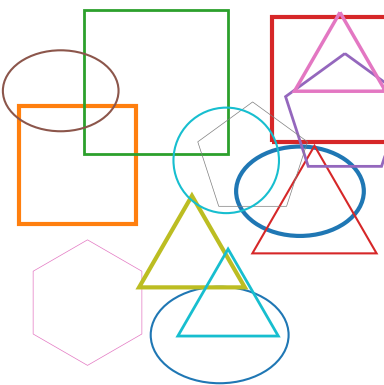[{"shape": "oval", "thickness": 1.5, "radius": 0.9, "center": [0.571, 0.13]}, {"shape": "oval", "thickness": 3, "radius": 0.83, "center": [0.779, 0.503]}, {"shape": "square", "thickness": 3, "radius": 0.76, "center": [0.202, 0.572]}, {"shape": "square", "thickness": 2, "radius": 0.93, "center": [0.404, 0.786]}, {"shape": "triangle", "thickness": 1.5, "radius": 0.93, "center": [0.817, 0.435]}, {"shape": "square", "thickness": 3, "radius": 0.81, "center": [0.87, 0.794]}, {"shape": "pentagon", "thickness": 2, "radius": 0.81, "center": [0.896, 0.699]}, {"shape": "oval", "thickness": 1.5, "radius": 0.75, "center": [0.158, 0.764]}, {"shape": "triangle", "thickness": 2.5, "radius": 0.68, "center": [0.883, 0.831]}, {"shape": "hexagon", "thickness": 0.5, "radius": 0.82, "center": [0.227, 0.214]}, {"shape": "pentagon", "thickness": 0.5, "radius": 0.75, "center": [0.656, 0.585]}, {"shape": "triangle", "thickness": 3, "radius": 0.79, "center": [0.499, 0.333]}, {"shape": "triangle", "thickness": 2, "radius": 0.75, "center": [0.592, 0.202]}, {"shape": "circle", "thickness": 1.5, "radius": 0.69, "center": [0.588, 0.583]}]